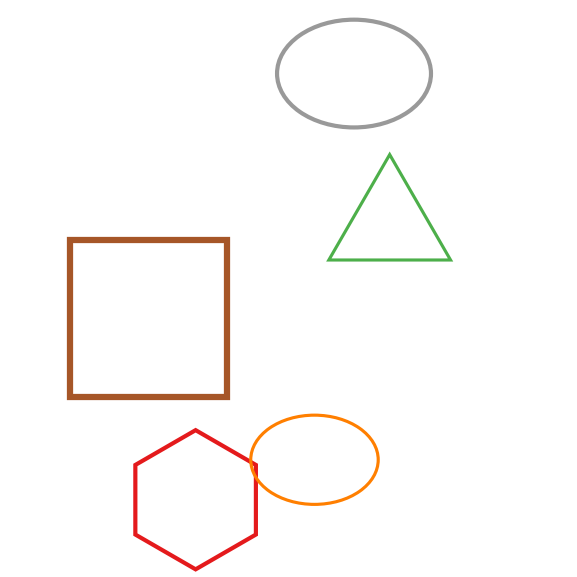[{"shape": "hexagon", "thickness": 2, "radius": 0.6, "center": [0.339, 0.134]}, {"shape": "triangle", "thickness": 1.5, "radius": 0.61, "center": [0.675, 0.61]}, {"shape": "oval", "thickness": 1.5, "radius": 0.55, "center": [0.545, 0.203]}, {"shape": "square", "thickness": 3, "radius": 0.68, "center": [0.257, 0.448]}, {"shape": "oval", "thickness": 2, "radius": 0.67, "center": [0.613, 0.872]}]